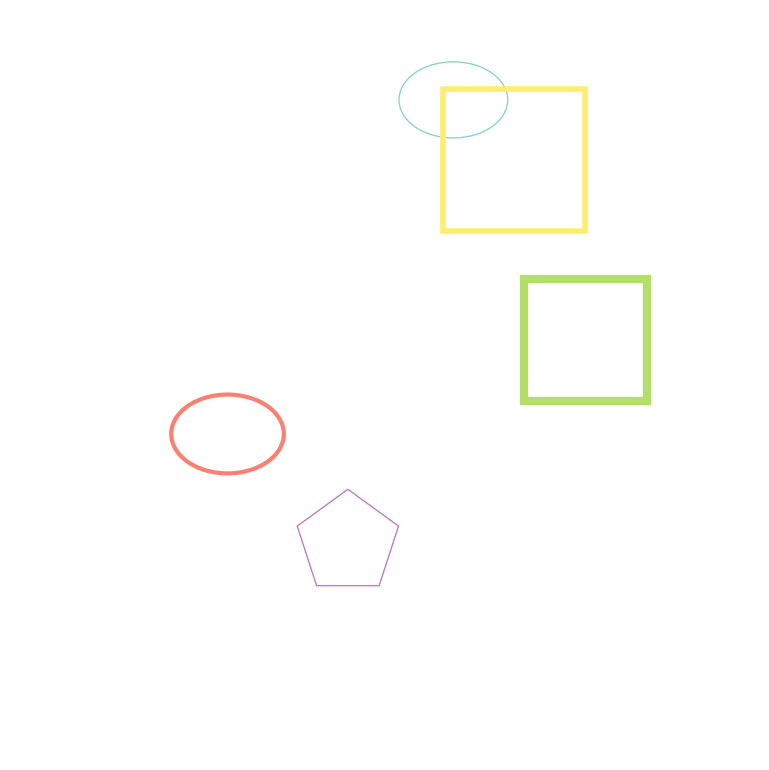[{"shape": "oval", "thickness": 0.5, "radius": 0.35, "center": [0.589, 0.87]}, {"shape": "oval", "thickness": 1.5, "radius": 0.37, "center": [0.295, 0.436]}, {"shape": "square", "thickness": 3, "radius": 0.4, "center": [0.76, 0.559]}, {"shape": "pentagon", "thickness": 0.5, "radius": 0.35, "center": [0.452, 0.295]}, {"shape": "square", "thickness": 2, "radius": 0.46, "center": [0.667, 0.792]}]